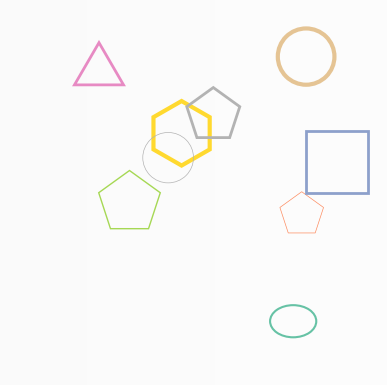[{"shape": "oval", "thickness": 1.5, "radius": 0.3, "center": [0.757, 0.166]}, {"shape": "pentagon", "thickness": 0.5, "radius": 0.3, "center": [0.779, 0.443]}, {"shape": "square", "thickness": 2, "radius": 0.4, "center": [0.869, 0.579]}, {"shape": "triangle", "thickness": 2, "radius": 0.37, "center": [0.255, 0.816]}, {"shape": "pentagon", "thickness": 1, "radius": 0.42, "center": [0.334, 0.474]}, {"shape": "hexagon", "thickness": 3, "radius": 0.42, "center": [0.469, 0.654]}, {"shape": "circle", "thickness": 3, "radius": 0.37, "center": [0.79, 0.853]}, {"shape": "circle", "thickness": 0.5, "radius": 0.33, "center": [0.434, 0.59]}, {"shape": "pentagon", "thickness": 2, "radius": 0.36, "center": [0.55, 0.701]}]